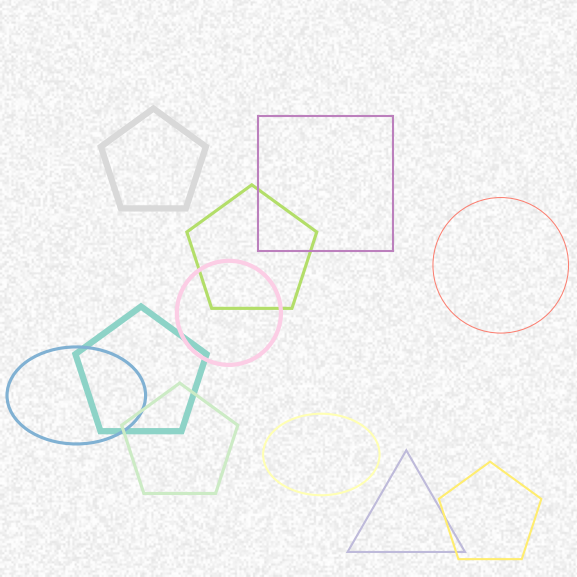[{"shape": "pentagon", "thickness": 3, "radius": 0.6, "center": [0.244, 0.349]}, {"shape": "oval", "thickness": 1, "radius": 0.5, "center": [0.556, 0.212]}, {"shape": "triangle", "thickness": 1, "radius": 0.59, "center": [0.704, 0.102]}, {"shape": "circle", "thickness": 0.5, "radius": 0.59, "center": [0.867, 0.54]}, {"shape": "oval", "thickness": 1.5, "radius": 0.6, "center": [0.132, 0.314]}, {"shape": "pentagon", "thickness": 1.5, "radius": 0.59, "center": [0.436, 0.561]}, {"shape": "circle", "thickness": 2, "radius": 0.45, "center": [0.396, 0.457]}, {"shape": "pentagon", "thickness": 3, "radius": 0.48, "center": [0.266, 0.716]}, {"shape": "square", "thickness": 1, "radius": 0.58, "center": [0.563, 0.682]}, {"shape": "pentagon", "thickness": 1.5, "radius": 0.53, "center": [0.311, 0.23]}, {"shape": "pentagon", "thickness": 1, "radius": 0.47, "center": [0.849, 0.106]}]